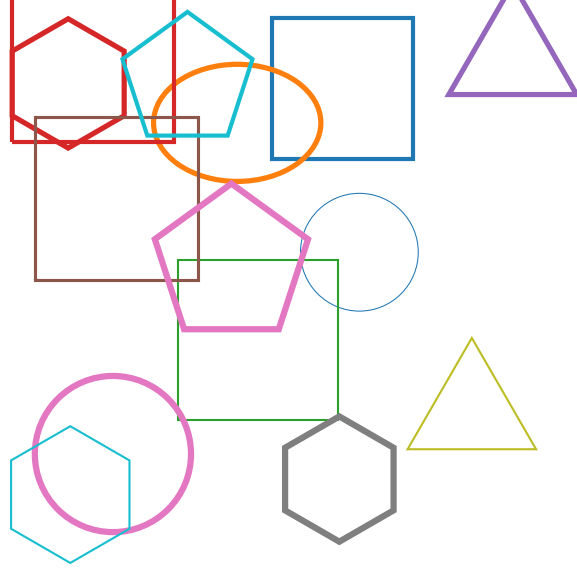[{"shape": "circle", "thickness": 0.5, "radius": 0.51, "center": [0.622, 0.562]}, {"shape": "square", "thickness": 2, "radius": 0.61, "center": [0.592, 0.846]}, {"shape": "oval", "thickness": 2.5, "radius": 0.72, "center": [0.411, 0.786]}, {"shape": "square", "thickness": 1, "radius": 0.69, "center": [0.447, 0.41]}, {"shape": "hexagon", "thickness": 2.5, "radius": 0.56, "center": [0.118, 0.855]}, {"shape": "square", "thickness": 2, "radius": 0.7, "center": [0.161, 0.893]}, {"shape": "triangle", "thickness": 2.5, "radius": 0.64, "center": [0.888, 0.899]}, {"shape": "square", "thickness": 1.5, "radius": 0.71, "center": [0.203, 0.656]}, {"shape": "pentagon", "thickness": 3, "radius": 0.7, "center": [0.401, 0.542]}, {"shape": "circle", "thickness": 3, "radius": 0.68, "center": [0.196, 0.213]}, {"shape": "hexagon", "thickness": 3, "radius": 0.54, "center": [0.588, 0.17]}, {"shape": "triangle", "thickness": 1, "radius": 0.64, "center": [0.817, 0.285]}, {"shape": "pentagon", "thickness": 2, "radius": 0.59, "center": [0.325, 0.86]}, {"shape": "hexagon", "thickness": 1, "radius": 0.59, "center": [0.122, 0.143]}]